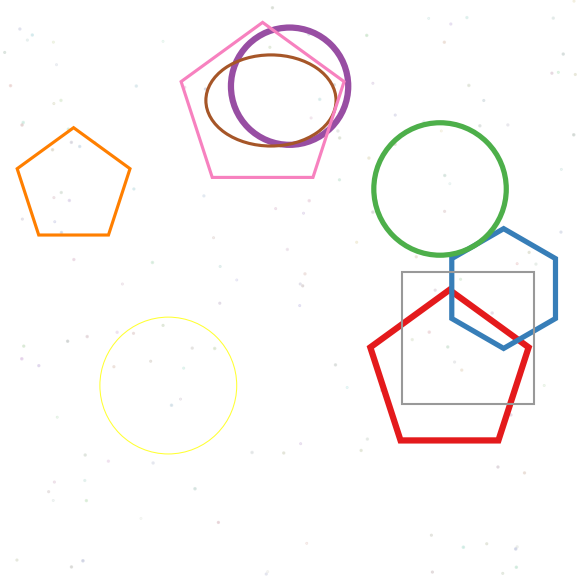[{"shape": "pentagon", "thickness": 3, "radius": 0.72, "center": [0.778, 0.353]}, {"shape": "hexagon", "thickness": 2.5, "radius": 0.52, "center": [0.872, 0.499]}, {"shape": "circle", "thickness": 2.5, "radius": 0.57, "center": [0.762, 0.672]}, {"shape": "circle", "thickness": 3, "radius": 0.51, "center": [0.501, 0.85]}, {"shape": "pentagon", "thickness": 1.5, "radius": 0.51, "center": [0.127, 0.675]}, {"shape": "circle", "thickness": 0.5, "radius": 0.59, "center": [0.291, 0.332]}, {"shape": "oval", "thickness": 1.5, "radius": 0.56, "center": [0.469, 0.825]}, {"shape": "pentagon", "thickness": 1.5, "radius": 0.74, "center": [0.455, 0.812]}, {"shape": "square", "thickness": 1, "radius": 0.57, "center": [0.811, 0.414]}]